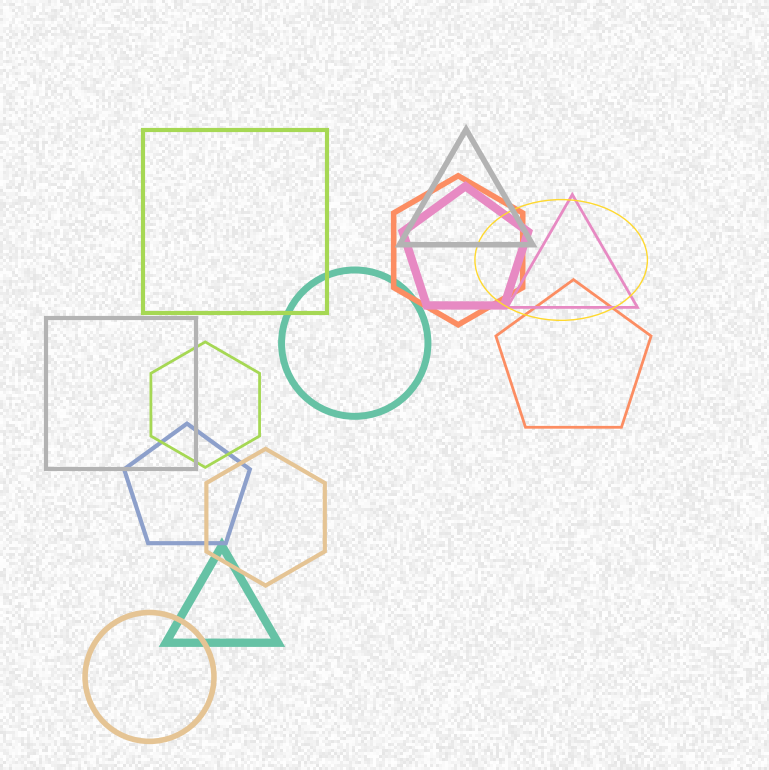[{"shape": "triangle", "thickness": 3, "radius": 0.42, "center": [0.288, 0.207]}, {"shape": "circle", "thickness": 2.5, "radius": 0.48, "center": [0.461, 0.554]}, {"shape": "hexagon", "thickness": 2, "radius": 0.48, "center": [0.595, 0.675]}, {"shape": "pentagon", "thickness": 1, "radius": 0.53, "center": [0.745, 0.531]}, {"shape": "pentagon", "thickness": 1.5, "radius": 0.43, "center": [0.243, 0.364]}, {"shape": "pentagon", "thickness": 3, "radius": 0.43, "center": [0.604, 0.673]}, {"shape": "triangle", "thickness": 1, "radius": 0.49, "center": [0.743, 0.65]}, {"shape": "hexagon", "thickness": 1, "radius": 0.41, "center": [0.267, 0.474]}, {"shape": "square", "thickness": 1.5, "radius": 0.6, "center": [0.305, 0.712]}, {"shape": "oval", "thickness": 0.5, "radius": 0.56, "center": [0.729, 0.662]}, {"shape": "circle", "thickness": 2, "radius": 0.42, "center": [0.194, 0.121]}, {"shape": "hexagon", "thickness": 1.5, "radius": 0.44, "center": [0.345, 0.328]}, {"shape": "square", "thickness": 1.5, "radius": 0.49, "center": [0.157, 0.489]}, {"shape": "triangle", "thickness": 2, "radius": 0.5, "center": [0.605, 0.732]}]